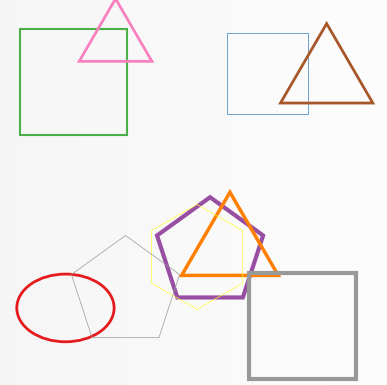[{"shape": "oval", "thickness": 2, "radius": 0.63, "center": [0.169, 0.2]}, {"shape": "square", "thickness": 0.5, "radius": 0.52, "center": [0.69, 0.809]}, {"shape": "square", "thickness": 1.5, "radius": 0.69, "center": [0.189, 0.786]}, {"shape": "pentagon", "thickness": 3, "radius": 0.72, "center": [0.542, 0.344]}, {"shape": "triangle", "thickness": 2.5, "radius": 0.72, "center": [0.593, 0.357]}, {"shape": "hexagon", "thickness": 0.5, "radius": 0.68, "center": [0.509, 0.333]}, {"shape": "triangle", "thickness": 2, "radius": 0.69, "center": [0.843, 0.801]}, {"shape": "triangle", "thickness": 2, "radius": 0.54, "center": [0.298, 0.895]}, {"shape": "square", "thickness": 3, "radius": 0.69, "center": [0.781, 0.154]}, {"shape": "pentagon", "thickness": 0.5, "radius": 0.73, "center": [0.324, 0.242]}]